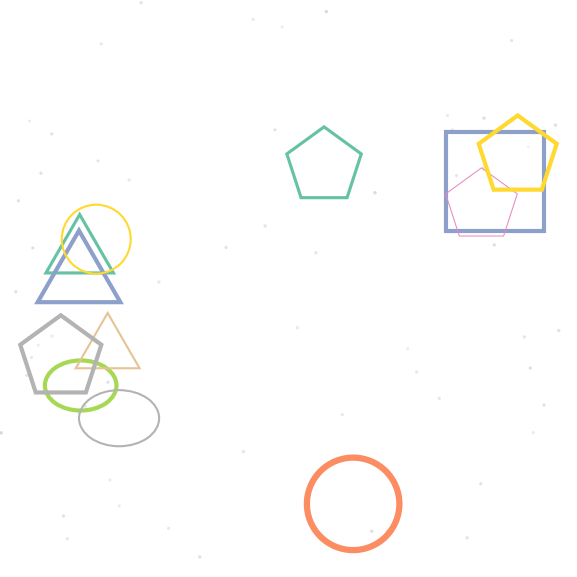[{"shape": "triangle", "thickness": 1.5, "radius": 0.34, "center": [0.138, 0.56]}, {"shape": "pentagon", "thickness": 1.5, "radius": 0.34, "center": [0.561, 0.712]}, {"shape": "circle", "thickness": 3, "radius": 0.4, "center": [0.611, 0.127]}, {"shape": "square", "thickness": 2, "radius": 0.43, "center": [0.857, 0.685]}, {"shape": "triangle", "thickness": 2, "radius": 0.41, "center": [0.137, 0.517]}, {"shape": "pentagon", "thickness": 0.5, "radius": 0.33, "center": [0.834, 0.643]}, {"shape": "oval", "thickness": 2, "radius": 0.31, "center": [0.14, 0.332]}, {"shape": "pentagon", "thickness": 2, "radius": 0.36, "center": [0.897, 0.728]}, {"shape": "circle", "thickness": 1, "radius": 0.3, "center": [0.167, 0.585]}, {"shape": "triangle", "thickness": 1, "radius": 0.32, "center": [0.186, 0.393]}, {"shape": "pentagon", "thickness": 2, "radius": 0.37, "center": [0.105, 0.379]}, {"shape": "oval", "thickness": 1, "radius": 0.35, "center": [0.206, 0.275]}]